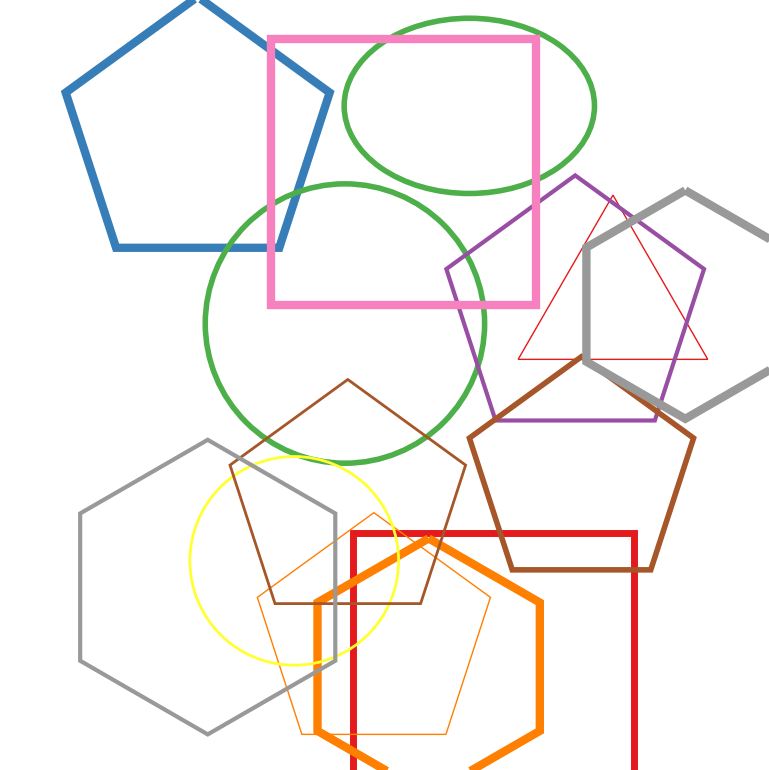[{"shape": "triangle", "thickness": 0.5, "radius": 0.71, "center": [0.796, 0.604]}, {"shape": "square", "thickness": 2.5, "radius": 0.91, "center": [0.64, 0.126]}, {"shape": "pentagon", "thickness": 3, "radius": 0.9, "center": [0.257, 0.824]}, {"shape": "oval", "thickness": 2, "radius": 0.81, "center": [0.61, 0.863]}, {"shape": "circle", "thickness": 2, "radius": 0.91, "center": [0.448, 0.58]}, {"shape": "pentagon", "thickness": 1.5, "radius": 0.88, "center": [0.747, 0.596]}, {"shape": "pentagon", "thickness": 0.5, "radius": 0.8, "center": [0.486, 0.175]}, {"shape": "hexagon", "thickness": 3, "radius": 0.83, "center": [0.557, 0.134]}, {"shape": "circle", "thickness": 1, "radius": 0.68, "center": [0.382, 0.272]}, {"shape": "pentagon", "thickness": 1, "radius": 0.8, "center": [0.452, 0.346]}, {"shape": "pentagon", "thickness": 2, "radius": 0.77, "center": [0.755, 0.384]}, {"shape": "square", "thickness": 3, "radius": 0.86, "center": [0.524, 0.776]}, {"shape": "hexagon", "thickness": 1.5, "radius": 0.96, "center": [0.27, 0.238]}, {"shape": "hexagon", "thickness": 3, "radius": 0.74, "center": [0.89, 0.604]}]